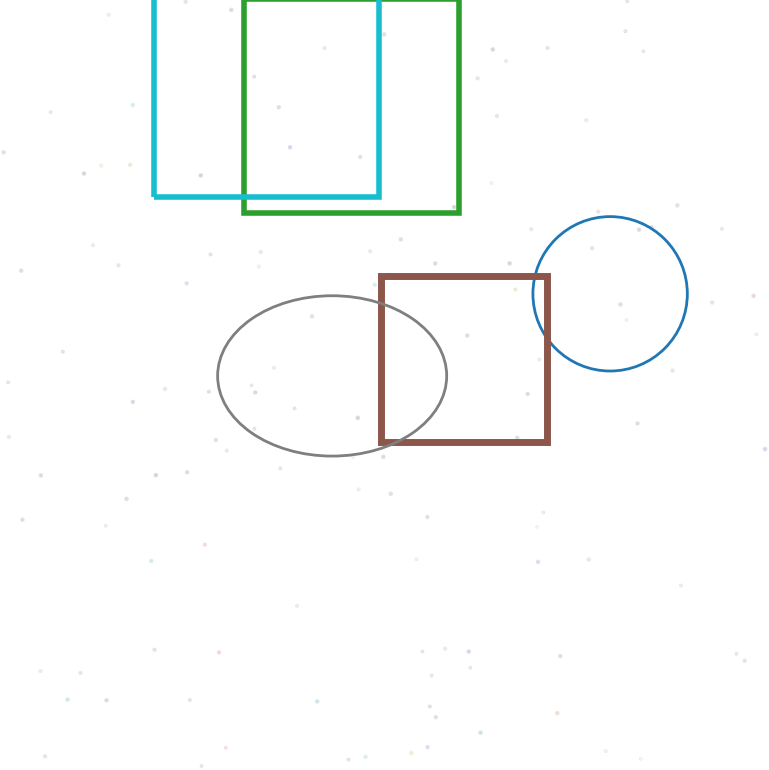[{"shape": "circle", "thickness": 1, "radius": 0.5, "center": [0.792, 0.618]}, {"shape": "square", "thickness": 2, "radius": 0.7, "center": [0.456, 0.862]}, {"shape": "square", "thickness": 2.5, "radius": 0.54, "center": [0.603, 0.534]}, {"shape": "oval", "thickness": 1, "radius": 0.74, "center": [0.431, 0.512]}, {"shape": "square", "thickness": 2, "radius": 0.73, "center": [0.346, 0.89]}]